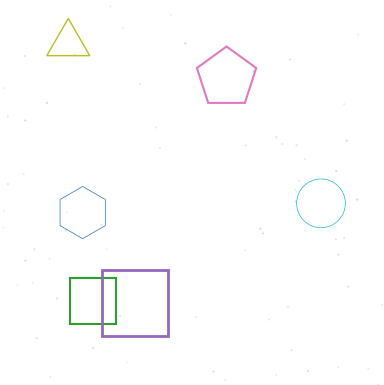[{"shape": "hexagon", "thickness": 0.5, "radius": 0.34, "center": [0.215, 0.448]}, {"shape": "square", "thickness": 1.5, "radius": 0.3, "center": [0.241, 0.219]}, {"shape": "square", "thickness": 2, "radius": 0.43, "center": [0.35, 0.212]}, {"shape": "pentagon", "thickness": 1.5, "radius": 0.41, "center": [0.588, 0.798]}, {"shape": "triangle", "thickness": 1, "radius": 0.32, "center": [0.177, 0.888]}, {"shape": "circle", "thickness": 0.5, "radius": 0.32, "center": [0.834, 0.472]}]